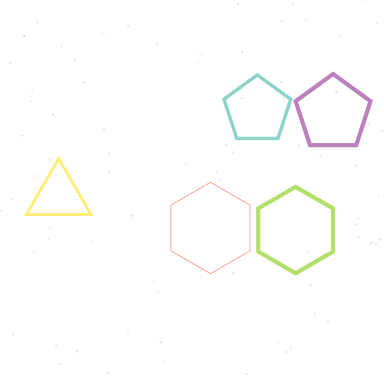[{"shape": "pentagon", "thickness": 2.5, "radius": 0.46, "center": [0.668, 0.714]}, {"shape": "hexagon", "thickness": 0.5, "radius": 0.59, "center": [0.547, 0.408]}, {"shape": "hexagon", "thickness": 3, "radius": 0.56, "center": [0.768, 0.402]}, {"shape": "pentagon", "thickness": 3, "radius": 0.51, "center": [0.865, 0.706]}, {"shape": "triangle", "thickness": 2, "radius": 0.48, "center": [0.152, 0.491]}]